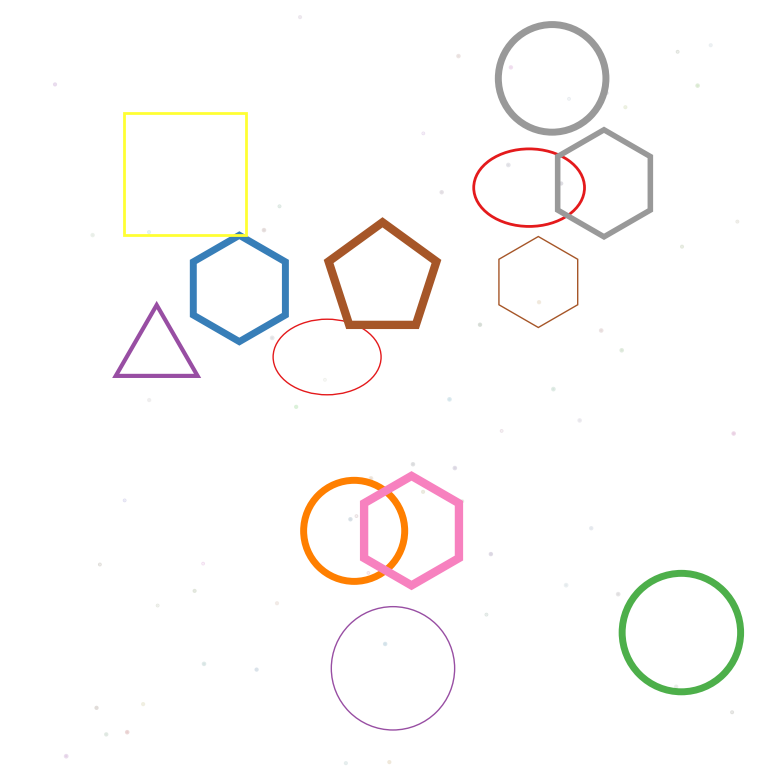[{"shape": "oval", "thickness": 0.5, "radius": 0.35, "center": [0.425, 0.536]}, {"shape": "oval", "thickness": 1, "radius": 0.36, "center": [0.687, 0.756]}, {"shape": "hexagon", "thickness": 2.5, "radius": 0.35, "center": [0.311, 0.625]}, {"shape": "circle", "thickness": 2.5, "radius": 0.38, "center": [0.885, 0.178]}, {"shape": "circle", "thickness": 0.5, "radius": 0.4, "center": [0.51, 0.132]}, {"shape": "triangle", "thickness": 1.5, "radius": 0.31, "center": [0.203, 0.543]}, {"shape": "circle", "thickness": 2.5, "radius": 0.33, "center": [0.46, 0.311]}, {"shape": "square", "thickness": 1, "radius": 0.4, "center": [0.24, 0.774]}, {"shape": "hexagon", "thickness": 0.5, "radius": 0.3, "center": [0.699, 0.634]}, {"shape": "pentagon", "thickness": 3, "radius": 0.37, "center": [0.497, 0.638]}, {"shape": "hexagon", "thickness": 3, "radius": 0.36, "center": [0.534, 0.311]}, {"shape": "circle", "thickness": 2.5, "radius": 0.35, "center": [0.717, 0.898]}, {"shape": "hexagon", "thickness": 2, "radius": 0.35, "center": [0.784, 0.762]}]